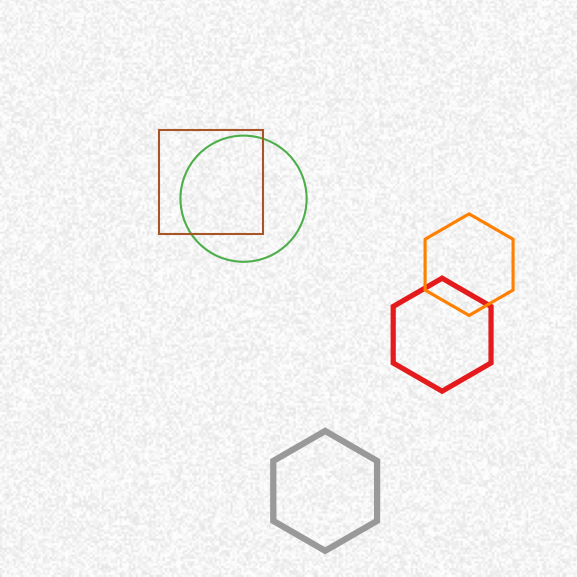[{"shape": "hexagon", "thickness": 2.5, "radius": 0.49, "center": [0.766, 0.42]}, {"shape": "circle", "thickness": 1, "radius": 0.55, "center": [0.422, 0.655]}, {"shape": "hexagon", "thickness": 1.5, "radius": 0.44, "center": [0.812, 0.541]}, {"shape": "square", "thickness": 1, "radius": 0.45, "center": [0.365, 0.684]}, {"shape": "hexagon", "thickness": 3, "radius": 0.52, "center": [0.563, 0.149]}]